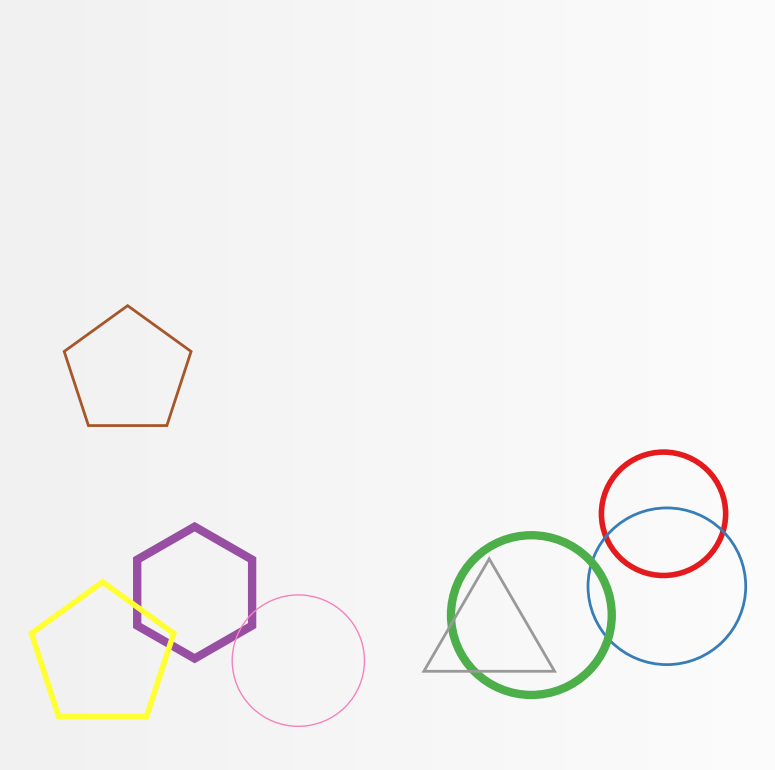[{"shape": "circle", "thickness": 2, "radius": 0.4, "center": [0.856, 0.333]}, {"shape": "circle", "thickness": 1, "radius": 0.51, "center": [0.86, 0.239]}, {"shape": "circle", "thickness": 3, "radius": 0.52, "center": [0.686, 0.201]}, {"shape": "hexagon", "thickness": 3, "radius": 0.43, "center": [0.251, 0.23]}, {"shape": "pentagon", "thickness": 2, "radius": 0.48, "center": [0.132, 0.148]}, {"shape": "pentagon", "thickness": 1, "radius": 0.43, "center": [0.165, 0.517]}, {"shape": "circle", "thickness": 0.5, "radius": 0.43, "center": [0.385, 0.142]}, {"shape": "triangle", "thickness": 1, "radius": 0.49, "center": [0.631, 0.177]}]